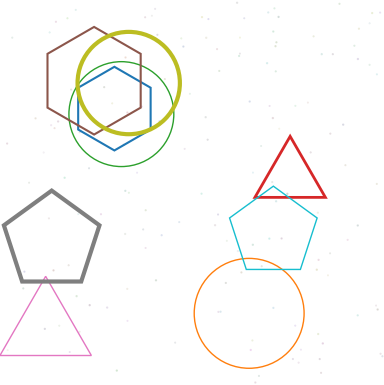[{"shape": "hexagon", "thickness": 1.5, "radius": 0.54, "center": [0.297, 0.718]}, {"shape": "circle", "thickness": 1, "radius": 0.71, "center": [0.647, 0.186]}, {"shape": "circle", "thickness": 1, "radius": 0.68, "center": [0.315, 0.704]}, {"shape": "triangle", "thickness": 2, "radius": 0.53, "center": [0.754, 0.54]}, {"shape": "hexagon", "thickness": 1.5, "radius": 0.7, "center": [0.244, 0.79]}, {"shape": "triangle", "thickness": 1, "radius": 0.69, "center": [0.119, 0.145]}, {"shape": "pentagon", "thickness": 3, "radius": 0.65, "center": [0.134, 0.374]}, {"shape": "circle", "thickness": 3, "radius": 0.66, "center": [0.334, 0.784]}, {"shape": "pentagon", "thickness": 1, "radius": 0.6, "center": [0.71, 0.397]}]